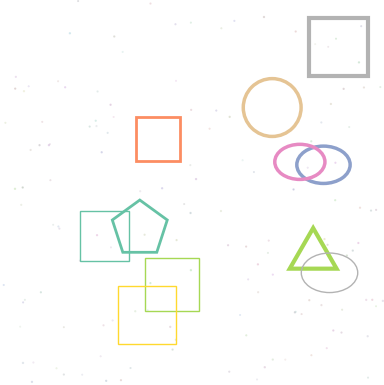[{"shape": "pentagon", "thickness": 2, "radius": 0.38, "center": [0.363, 0.405]}, {"shape": "square", "thickness": 1, "radius": 0.32, "center": [0.271, 0.387]}, {"shape": "square", "thickness": 2, "radius": 0.29, "center": [0.411, 0.639]}, {"shape": "oval", "thickness": 2.5, "radius": 0.35, "center": [0.84, 0.572]}, {"shape": "oval", "thickness": 2.5, "radius": 0.33, "center": [0.779, 0.58]}, {"shape": "square", "thickness": 1, "radius": 0.35, "center": [0.446, 0.261]}, {"shape": "triangle", "thickness": 3, "radius": 0.35, "center": [0.813, 0.337]}, {"shape": "square", "thickness": 1, "radius": 0.38, "center": [0.381, 0.181]}, {"shape": "circle", "thickness": 2.5, "radius": 0.38, "center": [0.707, 0.721]}, {"shape": "square", "thickness": 3, "radius": 0.38, "center": [0.879, 0.877]}, {"shape": "oval", "thickness": 1, "radius": 0.37, "center": [0.856, 0.291]}]